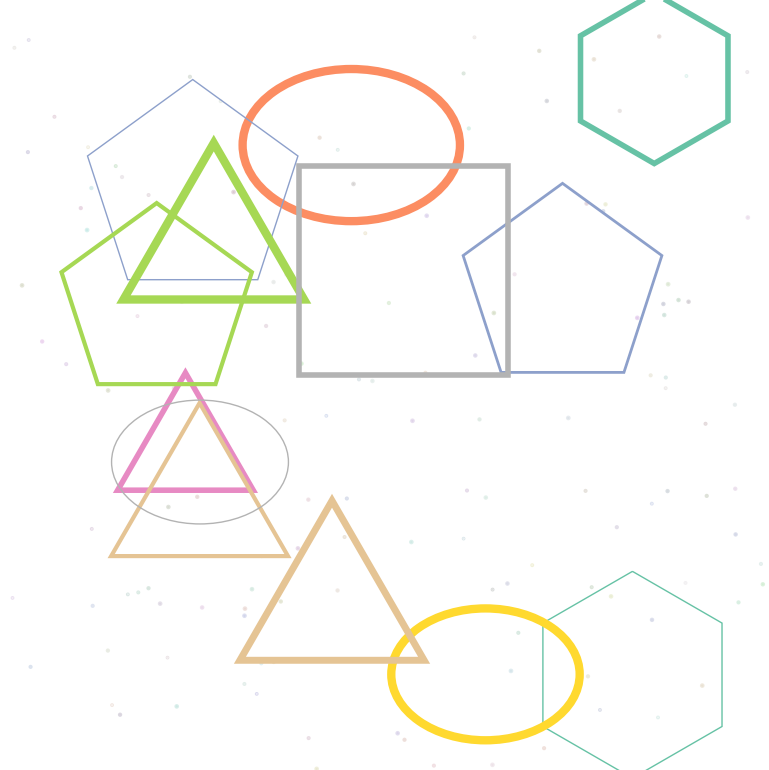[{"shape": "hexagon", "thickness": 2, "radius": 0.55, "center": [0.85, 0.898]}, {"shape": "hexagon", "thickness": 0.5, "radius": 0.67, "center": [0.821, 0.124]}, {"shape": "oval", "thickness": 3, "radius": 0.71, "center": [0.456, 0.812]}, {"shape": "pentagon", "thickness": 0.5, "radius": 0.72, "center": [0.25, 0.753]}, {"shape": "pentagon", "thickness": 1, "radius": 0.68, "center": [0.731, 0.626]}, {"shape": "triangle", "thickness": 2, "radius": 0.51, "center": [0.241, 0.414]}, {"shape": "pentagon", "thickness": 1.5, "radius": 0.65, "center": [0.203, 0.606]}, {"shape": "triangle", "thickness": 3, "radius": 0.68, "center": [0.278, 0.679]}, {"shape": "oval", "thickness": 3, "radius": 0.61, "center": [0.63, 0.124]}, {"shape": "triangle", "thickness": 1.5, "radius": 0.66, "center": [0.259, 0.344]}, {"shape": "triangle", "thickness": 2.5, "radius": 0.69, "center": [0.431, 0.212]}, {"shape": "oval", "thickness": 0.5, "radius": 0.57, "center": [0.26, 0.4]}, {"shape": "square", "thickness": 2, "radius": 0.68, "center": [0.524, 0.649]}]